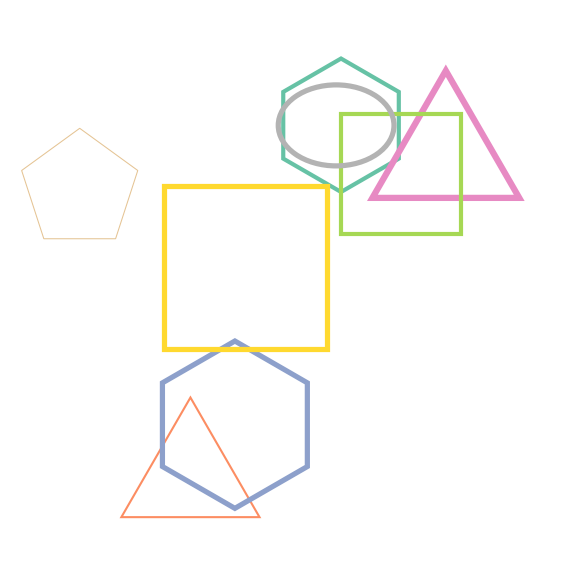[{"shape": "hexagon", "thickness": 2, "radius": 0.58, "center": [0.591, 0.782]}, {"shape": "triangle", "thickness": 1, "radius": 0.69, "center": [0.33, 0.173]}, {"shape": "hexagon", "thickness": 2.5, "radius": 0.72, "center": [0.407, 0.264]}, {"shape": "triangle", "thickness": 3, "radius": 0.73, "center": [0.772, 0.73]}, {"shape": "square", "thickness": 2, "radius": 0.52, "center": [0.695, 0.698]}, {"shape": "square", "thickness": 2.5, "radius": 0.71, "center": [0.425, 0.536]}, {"shape": "pentagon", "thickness": 0.5, "radius": 0.53, "center": [0.138, 0.671]}, {"shape": "oval", "thickness": 2.5, "radius": 0.5, "center": [0.582, 0.782]}]